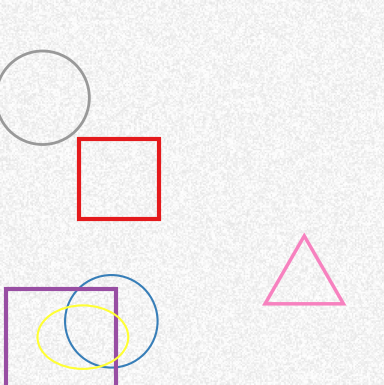[{"shape": "square", "thickness": 3, "radius": 0.52, "center": [0.309, 0.536]}, {"shape": "circle", "thickness": 1.5, "radius": 0.6, "center": [0.289, 0.165]}, {"shape": "square", "thickness": 3, "radius": 0.72, "center": [0.158, 0.104]}, {"shape": "oval", "thickness": 1.5, "radius": 0.59, "center": [0.215, 0.124]}, {"shape": "triangle", "thickness": 2.5, "radius": 0.59, "center": [0.79, 0.27]}, {"shape": "circle", "thickness": 2, "radius": 0.61, "center": [0.111, 0.746]}]